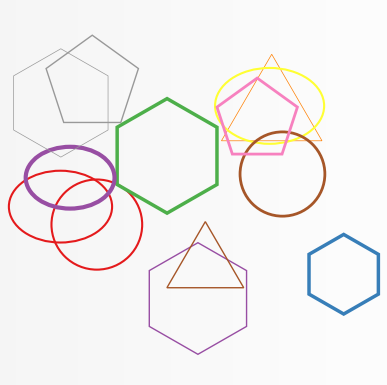[{"shape": "oval", "thickness": 1.5, "radius": 0.67, "center": [0.156, 0.463]}, {"shape": "circle", "thickness": 1.5, "radius": 0.59, "center": [0.25, 0.417]}, {"shape": "hexagon", "thickness": 2.5, "radius": 0.52, "center": [0.887, 0.288]}, {"shape": "hexagon", "thickness": 2.5, "radius": 0.74, "center": [0.431, 0.595]}, {"shape": "oval", "thickness": 3, "radius": 0.57, "center": [0.181, 0.538]}, {"shape": "hexagon", "thickness": 1, "radius": 0.72, "center": [0.511, 0.225]}, {"shape": "triangle", "thickness": 0.5, "radius": 0.75, "center": [0.701, 0.709]}, {"shape": "oval", "thickness": 1.5, "radius": 0.7, "center": [0.696, 0.725]}, {"shape": "circle", "thickness": 2, "radius": 0.55, "center": [0.729, 0.548]}, {"shape": "triangle", "thickness": 1, "radius": 0.57, "center": [0.53, 0.31]}, {"shape": "pentagon", "thickness": 2, "radius": 0.55, "center": [0.664, 0.688]}, {"shape": "pentagon", "thickness": 1, "radius": 0.63, "center": [0.238, 0.783]}, {"shape": "hexagon", "thickness": 0.5, "radius": 0.7, "center": [0.157, 0.733]}]